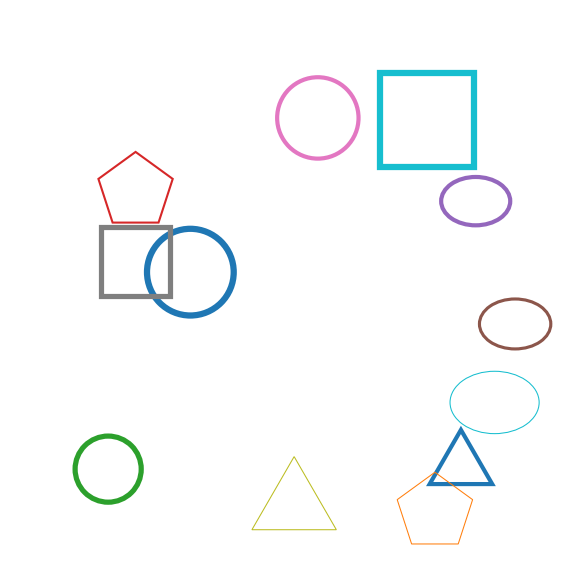[{"shape": "circle", "thickness": 3, "radius": 0.38, "center": [0.33, 0.528]}, {"shape": "triangle", "thickness": 2, "radius": 0.31, "center": [0.798, 0.192]}, {"shape": "pentagon", "thickness": 0.5, "radius": 0.34, "center": [0.753, 0.113]}, {"shape": "circle", "thickness": 2.5, "radius": 0.29, "center": [0.187, 0.187]}, {"shape": "pentagon", "thickness": 1, "radius": 0.34, "center": [0.235, 0.668]}, {"shape": "oval", "thickness": 2, "radius": 0.3, "center": [0.824, 0.651]}, {"shape": "oval", "thickness": 1.5, "radius": 0.31, "center": [0.892, 0.438]}, {"shape": "circle", "thickness": 2, "radius": 0.35, "center": [0.55, 0.795]}, {"shape": "square", "thickness": 2.5, "radius": 0.3, "center": [0.234, 0.547]}, {"shape": "triangle", "thickness": 0.5, "radius": 0.42, "center": [0.509, 0.124]}, {"shape": "oval", "thickness": 0.5, "radius": 0.39, "center": [0.856, 0.302]}, {"shape": "square", "thickness": 3, "radius": 0.41, "center": [0.74, 0.792]}]